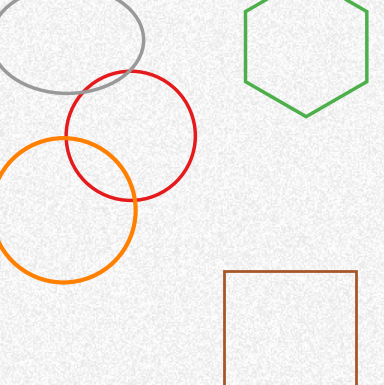[{"shape": "circle", "thickness": 2.5, "radius": 0.84, "center": [0.34, 0.647]}, {"shape": "hexagon", "thickness": 2.5, "radius": 0.91, "center": [0.795, 0.879]}, {"shape": "circle", "thickness": 3, "radius": 0.94, "center": [0.165, 0.454]}, {"shape": "square", "thickness": 2, "radius": 0.85, "center": [0.753, 0.126]}, {"shape": "oval", "thickness": 2.5, "radius": 0.99, "center": [0.175, 0.896]}]